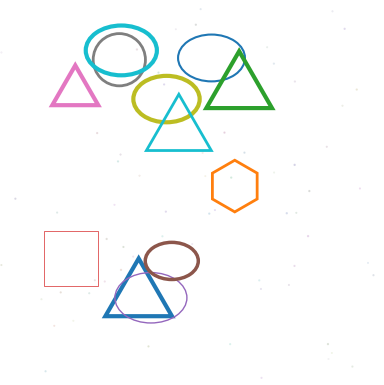[{"shape": "triangle", "thickness": 3, "radius": 0.5, "center": [0.36, 0.229]}, {"shape": "oval", "thickness": 1.5, "radius": 0.43, "center": [0.549, 0.849]}, {"shape": "hexagon", "thickness": 2, "radius": 0.34, "center": [0.61, 0.517]}, {"shape": "triangle", "thickness": 3, "radius": 0.49, "center": [0.621, 0.768]}, {"shape": "square", "thickness": 0.5, "radius": 0.35, "center": [0.184, 0.328]}, {"shape": "oval", "thickness": 1, "radius": 0.47, "center": [0.392, 0.227]}, {"shape": "oval", "thickness": 2.5, "radius": 0.34, "center": [0.446, 0.322]}, {"shape": "triangle", "thickness": 3, "radius": 0.34, "center": [0.196, 0.761]}, {"shape": "circle", "thickness": 2, "radius": 0.34, "center": [0.31, 0.845]}, {"shape": "oval", "thickness": 3, "radius": 0.43, "center": [0.432, 0.743]}, {"shape": "triangle", "thickness": 2, "radius": 0.49, "center": [0.465, 0.658]}, {"shape": "oval", "thickness": 3, "radius": 0.46, "center": [0.315, 0.869]}]